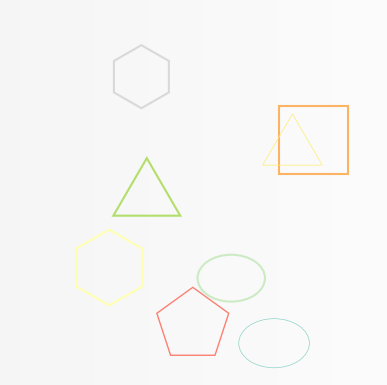[{"shape": "oval", "thickness": 0.5, "radius": 0.46, "center": [0.707, 0.109]}, {"shape": "hexagon", "thickness": 1.5, "radius": 0.49, "center": [0.282, 0.305]}, {"shape": "pentagon", "thickness": 1, "radius": 0.49, "center": [0.497, 0.156]}, {"shape": "square", "thickness": 1.5, "radius": 0.44, "center": [0.81, 0.636]}, {"shape": "triangle", "thickness": 1.5, "radius": 0.5, "center": [0.379, 0.49]}, {"shape": "hexagon", "thickness": 1.5, "radius": 0.41, "center": [0.365, 0.801]}, {"shape": "oval", "thickness": 1.5, "radius": 0.44, "center": [0.597, 0.277]}, {"shape": "triangle", "thickness": 0.5, "radius": 0.44, "center": [0.755, 0.616]}]